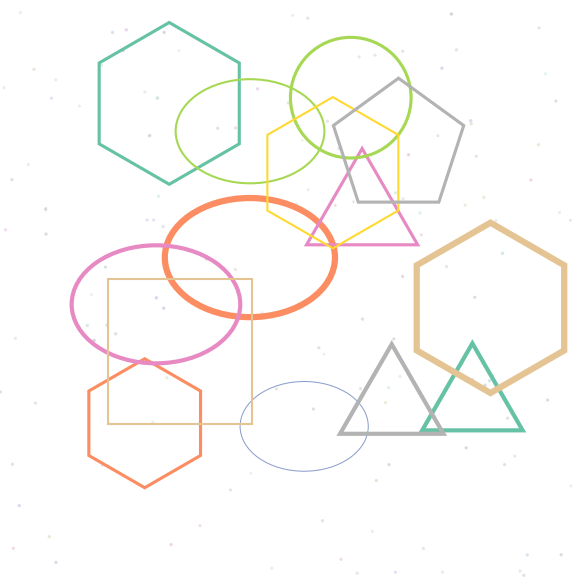[{"shape": "triangle", "thickness": 2, "radius": 0.5, "center": [0.818, 0.304]}, {"shape": "hexagon", "thickness": 1.5, "radius": 0.7, "center": [0.293, 0.82]}, {"shape": "hexagon", "thickness": 1.5, "radius": 0.56, "center": [0.251, 0.266]}, {"shape": "oval", "thickness": 3, "radius": 0.74, "center": [0.433, 0.553]}, {"shape": "oval", "thickness": 0.5, "radius": 0.55, "center": [0.527, 0.261]}, {"shape": "oval", "thickness": 2, "radius": 0.73, "center": [0.27, 0.472]}, {"shape": "triangle", "thickness": 1.5, "radius": 0.56, "center": [0.627, 0.631]}, {"shape": "circle", "thickness": 1.5, "radius": 0.52, "center": [0.607, 0.83]}, {"shape": "oval", "thickness": 1, "radius": 0.64, "center": [0.433, 0.772]}, {"shape": "hexagon", "thickness": 1, "radius": 0.65, "center": [0.576, 0.7]}, {"shape": "hexagon", "thickness": 3, "radius": 0.74, "center": [0.849, 0.466]}, {"shape": "square", "thickness": 1, "radius": 0.63, "center": [0.312, 0.39]}, {"shape": "triangle", "thickness": 2, "radius": 0.52, "center": [0.678, 0.3]}, {"shape": "pentagon", "thickness": 1.5, "radius": 0.59, "center": [0.69, 0.745]}]